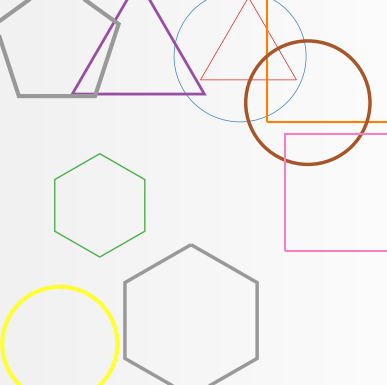[{"shape": "triangle", "thickness": 0.5, "radius": 0.72, "center": [0.641, 0.864]}, {"shape": "circle", "thickness": 0.5, "radius": 0.85, "center": [0.62, 0.854]}, {"shape": "hexagon", "thickness": 1, "radius": 0.67, "center": [0.257, 0.467]}, {"shape": "triangle", "thickness": 2, "radius": 0.98, "center": [0.357, 0.854]}, {"shape": "square", "thickness": 1.5, "radius": 0.84, "center": [0.856, 0.853]}, {"shape": "circle", "thickness": 3, "radius": 0.74, "center": [0.154, 0.106]}, {"shape": "circle", "thickness": 2.5, "radius": 0.8, "center": [0.794, 0.733]}, {"shape": "square", "thickness": 1.5, "radius": 0.76, "center": [0.887, 0.5]}, {"shape": "hexagon", "thickness": 2.5, "radius": 0.98, "center": [0.493, 0.168]}, {"shape": "pentagon", "thickness": 3, "radius": 0.84, "center": [0.147, 0.886]}]